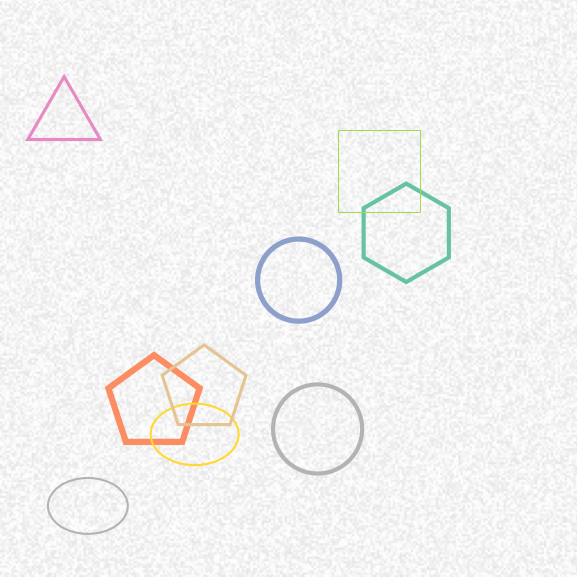[{"shape": "hexagon", "thickness": 2, "radius": 0.43, "center": [0.703, 0.596]}, {"shape": "pentagon", "thickness": 3, "radius": 0.41, "center": [0.267, 0.301]}, {"shape": "circle", "thickness": 2.5, "radius": 0.36, "center": [0.517, 0.514]}, {"shape": "triangle", "thickness": 1.5, "radius": 0.36, "center": [0.111, 0.794]}, {"shape": "square", "thickness": 0.5, "radius": 0.36, "center": [0.656, 0.703]}, {"shape": "oval", "thickness": 1, "radius": 0.38, "center": [0.337, 0.247]}, {"shape": "pentagon", "thickness": 1.5, "radius": 0.38, "center": [0.353, 0.326]}, {"shape": "circle", "thickness": 2, "radius": 0.39, "center": [0.55, 0.256]}, {"shape": "oval", "thickness": 1, "radius": 0.35, "center": [0.152, 0.123]}]